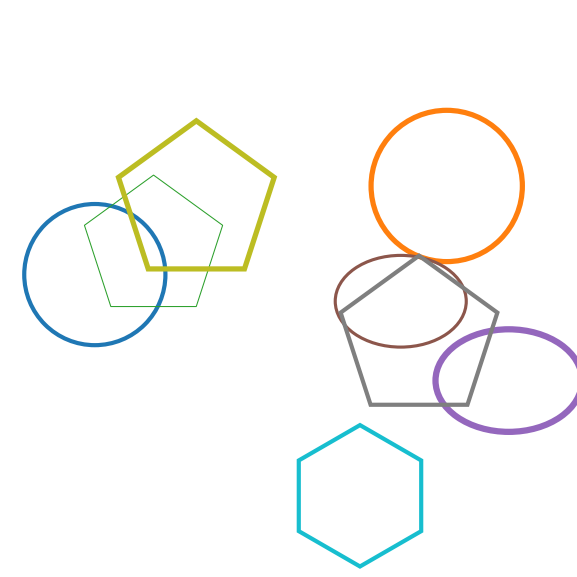[{"shape": "circle", "thickness": 2, "radius": 0.61, "center": [0.164, 0.524]}, {"shape": "circle", "thickness": 2.5, "radius": 0.65, "center": [0.774, 0.677]}, {"shape": "pentagon", "thickness": 0.5, "radius": 0.63, "center": [0.266, 0.57]}, {"shape": "oval", "thickness": 3, "radius": 0.63, "center": [0.881, 0.34]}, {"shape": "oval", "thickness": 1.5, "radius": 0.57, "center": [0.694, 0.477]}, {"shape": "pentagon", "thickness": 2, "radius": 0.71, "center": [0.726, 0.414]}, {"shape": "pentagon", "thickness": 2.5, "radius": 0.71, "center": [0.34, 0.648]}, {"shape": "hexagon", "thickness": 2, "radius": 0.61, "center": [0.623, 0.141]}]